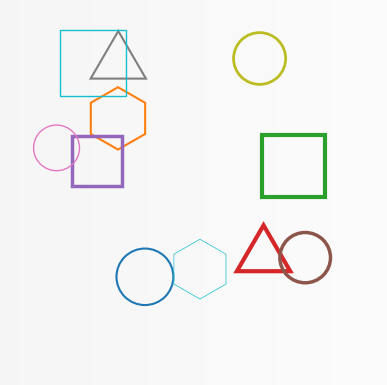[{"shape": "circle", "thickness": 1.5, "radius": 0.37, "center": [0.374, 0.281]}, {"shape": "hexagon", "thickness": 1.5, "radius": 0.4, "center": [0.304, 0.693]}, {"shape": "square", "thickness": 3, "radius": 0.41, "center": [0.759, 0.569]}, {"shape": "triangle", "thickness": 3, "radius": 0.4, "center": [0.68, 0.335]}, {"shape": "square", "thickness": 2.5, "radius": 0.32, "center": [0.25, 0.582]}, {"shape": "circle", "thickness": 2.5, "radius": 0.33, "center": [0.788, 0.331]}, {"shape": "circle", "thickness": 1, "radius": 0.3, "center": [0.146, 0.616]}, {"shape": "triangle", "thickness": 1.5, "radius": 0.41, "center": [0.305, 0.837]}, {"shape": "circle", "thickness": 2, "radius": 0.34, "center": [0.67, 0.848]}, {"shape": "hexagon", "thickness": 0.5, "radius": 0.39, "center": [0.516, 0.301]}, {"shape": "square", "thickness": 1, "radius": 0.43, "center": [0.24, 0.837]}]